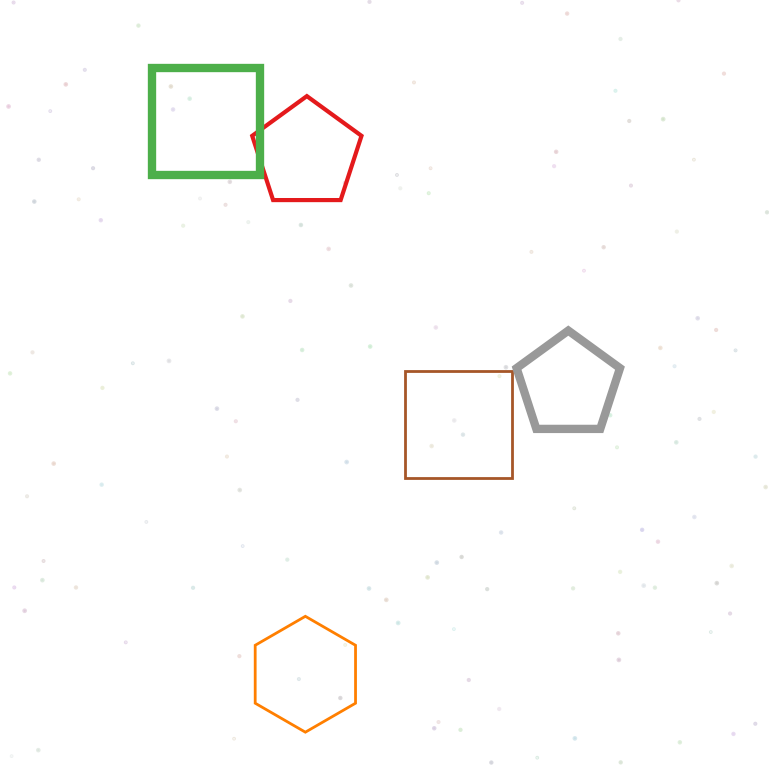[{"shape": "pentagon", "thickness": 1.5, "radius": 0.37, "center": [0.399, 0.801]}, {"shape": "square", "thickness": 3, "radius": 0.35, "center": [0.267, 0.842]}, {"shape": "hexagon", "thickness": 1, "radius": 0.38, "center": [0.397, 0.124]}, {"shape": "square", "thickness": 1, "radius": 0.35, "center": [0.596, 0.449]}, {"shape": "pentagon", "thickness": 3, "radius": 0.35, "center": [0.738, 0.5]}]